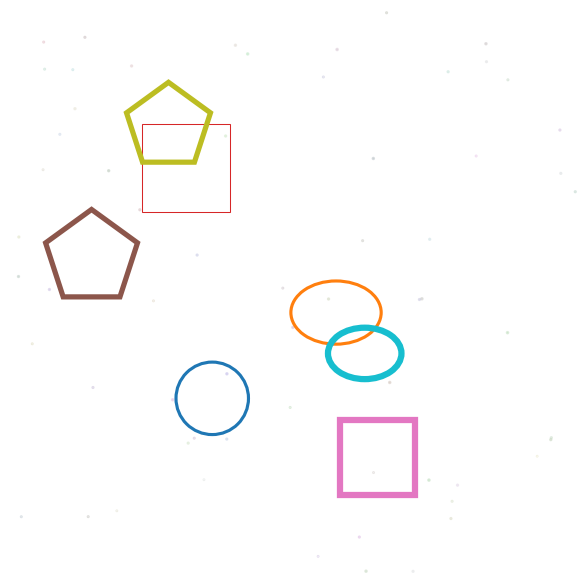[{"shape": "circle", "thickness": 1.5, "radius": 0.31, "center": [0.368, 0.309]}, {"shape": "oval", "thickness": 1.5, "radius": 0.39, "center": [0.582, 0.458]}, {"shape": "square", "thickness": 0.5, "radius": 0.38, "center": [0.322, 0.709]}, {"shape": "pentagon", "thickness": 2.5, "radius": 0.42, "center": [0.159, 0.553]}, {"shape": "square", "thickness": 3, "radius": 0.32, "center": [0.654, 0.207]}, {"shape": "pentagon", "thickness": 2.5, "radius": 0.38, "center": [0.292, 0.78]}, {"shape": "oval", "thickness": 3, "radius": 0.32, "center": [0.632, 0.387]}]